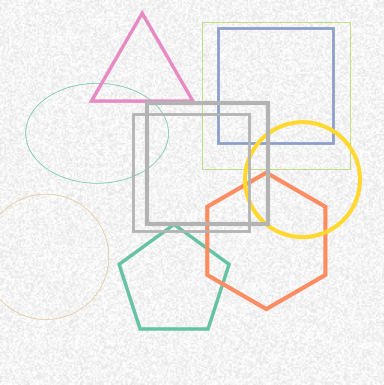[{"shape": "oval", "thickness": 0.5, "radius": 0.93, "center": [0.252, 0.654]}, {"shape": "pentagon", "thickness": 2.5, "radius": 0.75, "center": [0.452, 0.267]}, {"shape": "hexagon", "thickness": 3, "radius": 0.89, "center": [0.692, 0.374]}, {"shape": "square", "thickness": 2, "radius": 0.75, "center": [0.715, 0.779]}, {"shape": "triangle", "thickness": 2.5, "radius": 0.76, "center": [0.369, 0.813]}, {"shape": "square", "thickness": 0.5, "radius": 0.96, "center": [0.718, 0.752]}, {"shape": "circle", "thickness": 3, "radius": 0.75, "center": [0.786, 0.533]}, {"shape": "circle", "thickness": 0.5, "radius": 0.81, "center": [0.12, 0.333]}, {"shape": "square", "thickness": 2, "radius": 0.75, "center": [0.496, 0.552]}, {"shape": "square", "thickness": 3, "radius": 0.78, "center": [0.538, 0.576]}]